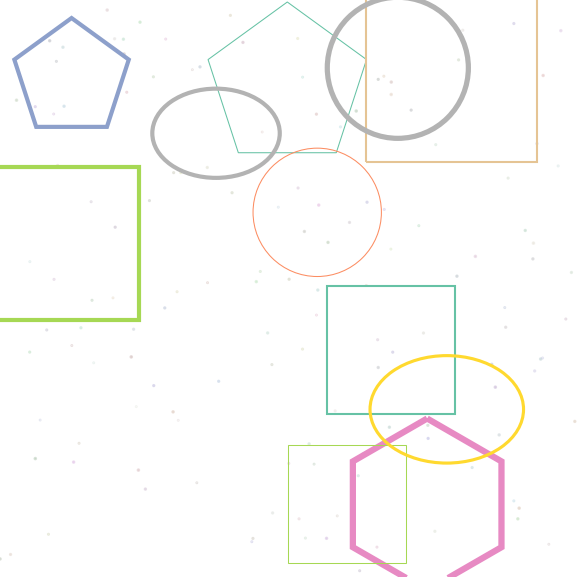[{"shape": "pentagon", "thickness": 0.5, "radius": 0.72, "center": [0.497, 0.851]}, {"shape": "square", "thickness": 1, "radius": 0.55, "center": [0.677, 0.393]}, {"shape": "circle", "thickness": 0.5, "radius": 0.56, "center": [0.549, 0.631]}, {"shape": "pentagon", "thickness": 2, "radius": 0.52, "center": [0.124, 0.864]}, {"shape": "hexagon", "thickness": 3, "radius": 0.74, "center": [0.74, 0.126]}, {"shape": "square", "thickness": 2, "radius": 0.66, "center": [0.109, 0.577]}, {"shape": "square", "thickness": 0.5, "radius": 0.51, "center": [0.6, 0.127]}, {"shape": "oval", "thickness": 1.5, "radius": 0.66, "center": [0.774, 0.29]}, {"shape": "square", "thickness": 1, "radius": 0.74, "center": [0.782, 0.867]}, {"shape": "oval", "thickness": 2, "radius": 0.55, "center": [0.374, 0.768]}, {"shape": "circle", "thickness": 2.5, "radius": 0.61, "center": [0.689, 0.882]}]